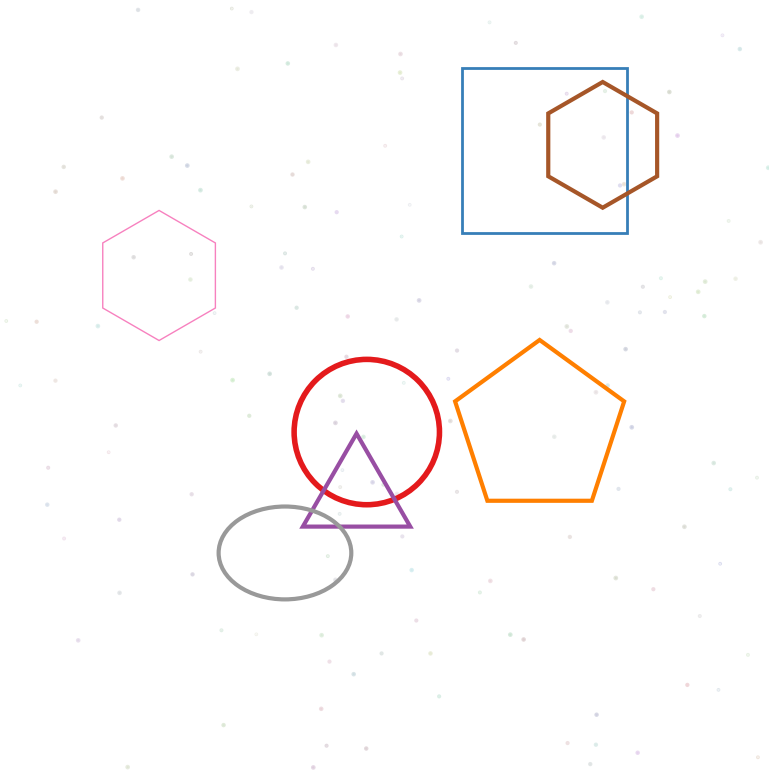[{"shape": "circle", "thickness": 2, "radius": 0.47, "center": [0.476, 0.439]}, {"shape": "square", "thickness": 1, "radius": 0.54, "center": [0.707, 0.805]}, {"shape": "triangle", "thickness": 1.5, "radius": 0.4, "center": [0.463, 0.356]}, {"shape": "pentagon", "thickness": 1.5, "radius": 0.58, "center": [0.701, 0.443]}, {"shape": "hexagon", "thickness": 1.5, "radius": 0.41, "center": [0.783, 0.812]}, {"shape": "hexagon", "thickness": 0.5, "radius": 0.42, "center": [0.207, 0.642]}, {"shape": "oval", "thickness": 1.5, "radius": 0.43, "center": [0.37, 0.282]}]